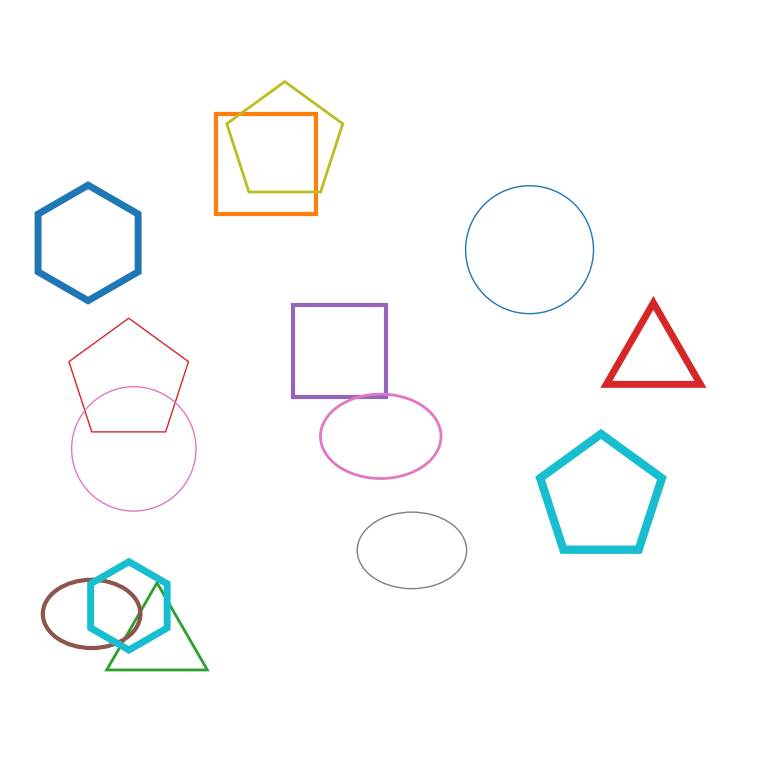[{"shape": "circle", "thickness": 0.5, "radius": 0.42, "center": [0.688, 0.676]}, {"shape": "hexagon", "thickness": 2.5, "radius": 0.38, "center": [0.114, 0.684]}, {"shape": "square", "thickness": 1.5, "radius": 0.32, "center": [0.346, 0.787]}, {"shape": "triangle", "thickness": 1, "radius": 0.38, "center": [0.204, 0.168]}, {"shape": "pentagon", "thickness": 0.5, "radius": 0.41, "center": [0.167, 0.505]}, {"shape": "triangle", "thickness": 2.5, "radius": 0.35, "center": [0.849, 0.536]}, {"shape": "square", "thickness": 1.5, "radius": 0.3, "center": [0.44, 0.544]}, {"shape": "oval", "thickness": 1.5, "radius": 0.32, "center": [0.119, 0.203]}, {"shape": "circle", "thickness": 0.5, "radius": 0.4, "center": [0.174, 0.417]}, {"shape": "oval", "thickness": 1, "radius": 0.39, "center": [0.494, 0.433]}, {"shape": "oval", "thickness": 0.5, "radius": 0.36, "center": [0.535, 0.285]}, {"shape": "pentagon", "thickness": 1, "radius": 0.4, "center": [0.37, 0.815]}, {"shape": "hexagon", "thickness": 2.5, "radius": 0.29, "center": [0.167, 0.213]}, {"shape": "pentagon", "thickness": 3, "radius": 0.42, "center": [0.781, 0.353]}]